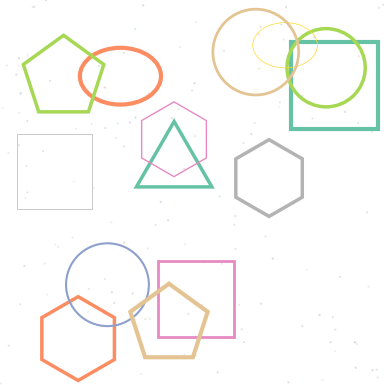[{"shape": "triangle", "thickness": 2.5, "radius": 0.57, "center": [0.452, 0.571]}, {"shape": "square", "thickness": 3, "radius": 0.56, "center": [0.869, 0.778]}, {"shape": "hexagon", "thickness": 2.5, "radius": 0.54, "center": [0.203, 0.121]}, {"shape": "oval", "thickness": 3, "radius": 0.53, "center": [0.313, 0.802]}, {"shape": "circle", "thickness": 1.5, "radius": 0.54, "center": [0.279, 0.26]}, {"shape": "hexagon", "thickness": 1, "radius": 0.49, "center": [0.452, 0.638]}, {"shape": "square", "thickness": 2, "radius": 0.49, "center": [0.509, 0.224]}, {"shape": "circle", "thickness": 2.5, "radius": 0.51, "center": [0.847, 0.824]}, {"shape": "pentagon", "thickness": 2.5, "radius": 0.55, "center": [0.165, 0.798]}, {"shape": "oval", "thickness": 0.5, "radius": 0.42, "center": [0.74, 0.883]}, {"shape": "circle", "thickness": 2, "radius": 0.56, "center": [0.664, 0.865]}, {"shape": "pentagon", "thickness": 3, "radius": 0.53, "center": [0.439, 0.157]}, {"shape": "hexagon", "thickness": 2.5, "radius": 0.5, "center": [0.699, 0.538]}, {"shape": "square", "thickness": 0.5, "radius": 0.49, "center": [0.142, 0.556]}]